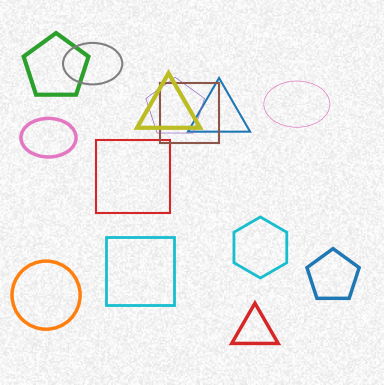[{"shape": "triangle", "thickness": 1.5, "radius": 0.47, "center": [0.569, 0.705]}, {"shape": "pentagon", "thickness": 2.5, "radius": 0.36, "center": [0.865, 0.283]}, {"shape": "circle", "thickness": 2.5, "radius": 0.44, "center": [0.12, 0.233]}, {"shape": "pentagon", "thickness": 3, "radius": 0.44, "center": [0.146, 0.826]}, {"shape": "square", "thickness": 1.5, "radius": 0.48, "center": [0.346, 0.541]}, {"shape": "triangle", "thickness": 2.5, "radius": 0.35, "center": [0.662, 0.143]}, {"shape": "pentagon", "thickness": 0.5, "radius": 0.4, "center": [0.455, 0.719]}, {"shape": "square", "thickness": 1.5, "radius": 0.39, "center": [0.492, 0.707]}, {"shape": "oval", "thickness": 0.5, "radius": 0.43, "center": [0.771, 0.729]}, {"shape": "oval", "thickness": 2.5, "radius": 0.36, "center": [0.126, 0.642]}, {"shape": "oval", "thickness": 1.5, "radius": 0.38, "center": [0.241, 0.835]}, {"shape": "triangle", "thickness": 3, "radius": 0.47, "center": [0.438, 0.715]}, {"shape": "square", "thickness": 2, "radius": 0.44, "center": [0.364, 0.296]}, {"shape": "hexagon", "thickness": 2, "radius": 0.4, "center": [0.676, 0.357]}]